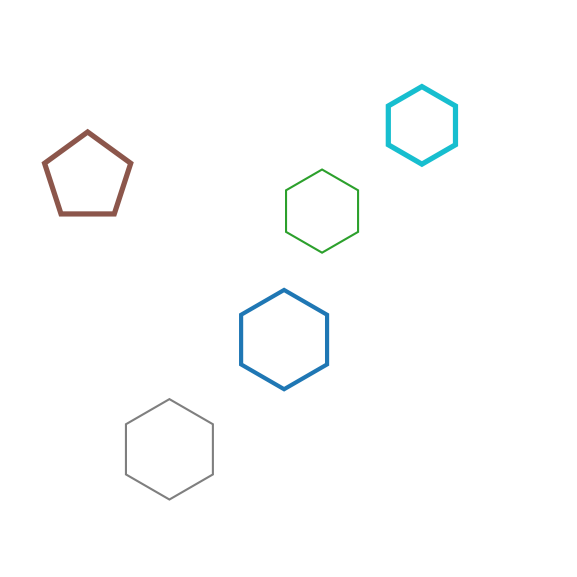[{"shape": "hexagon", "thickness": 2, "radius": 0.43, "center": [0.492, 0.411]}, {"shape": "hexagon", "thickness": 1, "radius": 0.36, "center": [0.558, 0.634]}, {"shape": "pentagon", "thickness": 2.5, "radius": 0.39, "center": [0.152, 0.692]}, {"shape": "hexagon", "thickness": 1, "radius": 0.43, "center": [0.293, 0.221]}, {"shape": "hexagon", "thickness": 2.5, "radius": 0.34, "center": [0.731, 0.782]}]